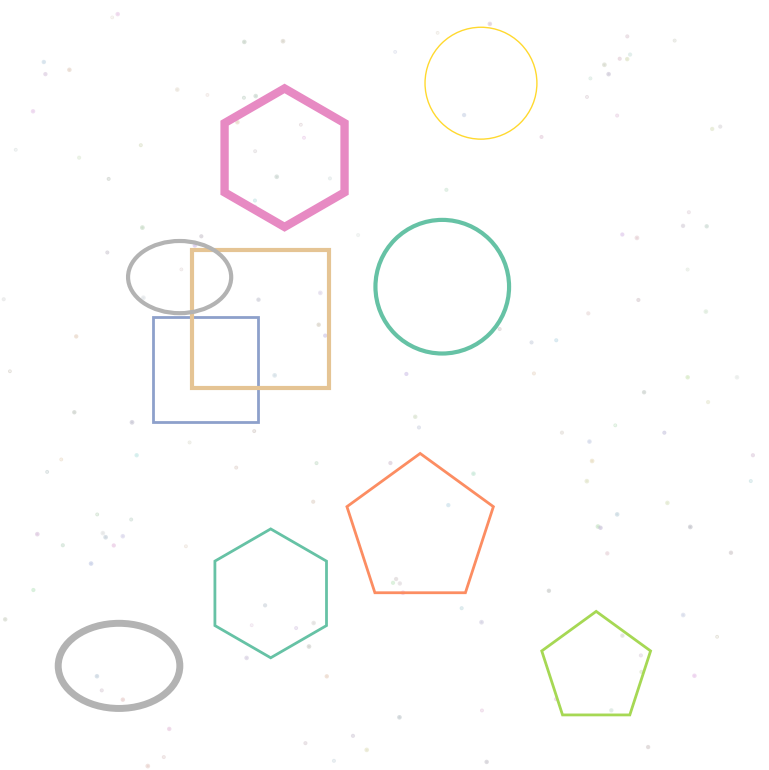[{"shape": "hexagon", "thickness": 1, "radius": 0.42, "center": [0.352, 0.229]}, {"shape": "circle", "thickness": 1.5, "radius": 0.43, "center": [0.574, 0.628]}, {"shape": "pentagon", "thickness": 1, "radius": 0.5, "center": [0.546, 0.311]}, {"shape": "square", "thickness": 1, "radius": 0.34, "center": [0.267, 0.52]}, {"shape": "hexagon", "thickness": 3, "radius": 0.45, "center": [0.37, 0.795]}, {"shape": "pentagon", "thickness": 1, "radius": 0.37, "center": [0.774, 0.132]}, {"shape": "circle", "thickness": 0.5, "radius": 0.36, "center": [0.625, 0.892]}, {"shape": "square", "thickness": 1.5, "radius": 0.45, "center": [0.338, 0.586]}, {"shape": "oval", "thickness": 2.5, "radius": 0.39, "center": [0.155, 0.135]}, {"shape": "oval", "thickness": 1.5, "radius": 0.33, "center": [0.233, 0.64]}]